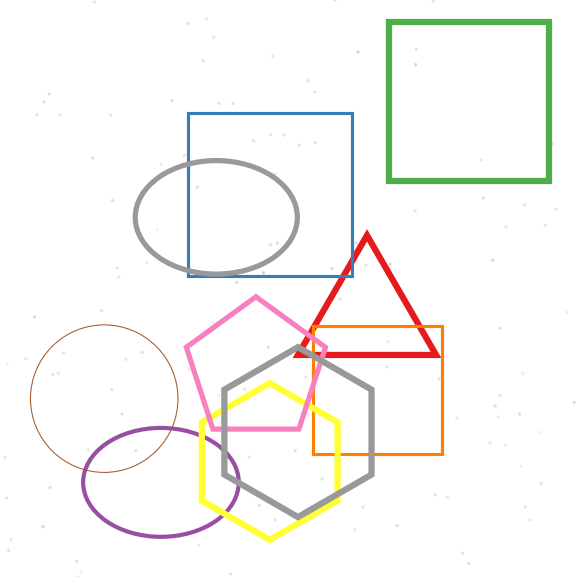[{"shape": "triangle", "thickness": 3, "radius": 0.69, "center": [0.636, 0.454]}, {"shape": "square", "thickness": 1.5, "radius": 0.71, "center": [0.468, 0.662]}, {"shape": "square", "thickness": 3, "radius": 0.69, "center": [0.813, 0.824]}, {"shape": "oval", "thickness": 2, "radius": 0.67, "center": [0.279, 0.164]}, {"shape": "square", "thickness": 1.5, "radius": 0.56, "center": [0.654, 0.324]}, {"shape": "hexagon", "thickness": 3, "radius": 0.68, "center": [0.467, 0.2]}, {"shape": "circle", "thickness": 0.5, "radius": 0.64, "center": [0.18, 0.309]}, {"shape": "pentagon", "thickness": 2.5, "radius": 0.63, "center": [0.443, 0.359]}, {"shape": "hexagon", "thickness": 3, "radius": 0.74, "center": [0.516, 0.251]}, {"shape": "oval", "thickness": 2.5, "radius": 0.7, "center": [0.375, 0.623]}]